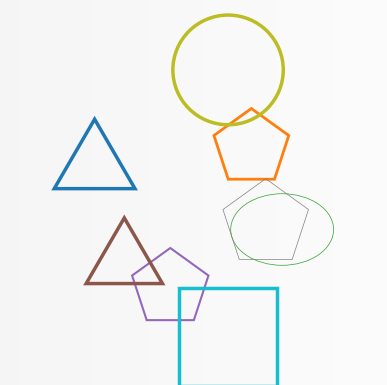[{"shape": "triangle", "thickness": 2.5, "radius": 0.6, "center": [0.244, 0.57]}, {"shape": "pentagon", "thickness": 2, "radius": 0.51, "center": [0.649, 0.617]}, {"shape": "oval", "thickness": 0.5, "radius": 0.66, "center": [0.728, 0.404]}, {"shape": "pentagon", "thickness": 1.5, "radius": 0.52, "center": [0.439, 0.252]}, {"shape": "triangle", "thickness": 2.5, "radius": 0.57, "center": [0.321, 0.32]}, {"shape": "pentagon", "thickness": 0.5, "radius": 0.58, "center": [0.686, 0.42]}, {"shape": "circle", "thickness": 2.5, "radius": 0.71, "center": [0.589, 0.818]}, {"shape": "square", "thickness": 2.5, "radius": 0.64, "center": [0.588, 0.126]}]